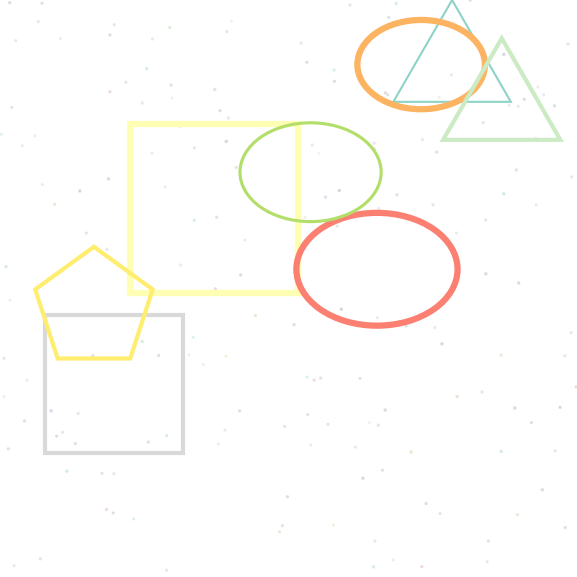[{"shape": "triangle", "thickness": 1, "radius": 0.59, "center": [0.783, 0.882]}, {"shape": "square", "thickness": 3, "radius": 0.73, "center": [0.371, 0.638]}, {"shape": "oval", "thickness": 3, "radius": 0.7, "center": [0.653, 0.533]}, {"shape": "oval", "thickness": 3, "radius": 0.55, "center": [0.729, 0.887]}, {"shape": "oval", "thickness": 1.5, "radius": 0.61, "center": [0.538, 0.701]}, {"shape": "square", "thickness": 2, "radius": 0.6, "center": [0.197, 0.335]}, {"shape": "triangle", "thickness": 2, "radius": 0.59, "center": [0.869, 0.816]}, {"shape": "pentagon", "thickness": 2, "radius": 0.53, "center": [0.163, 0.465]}]